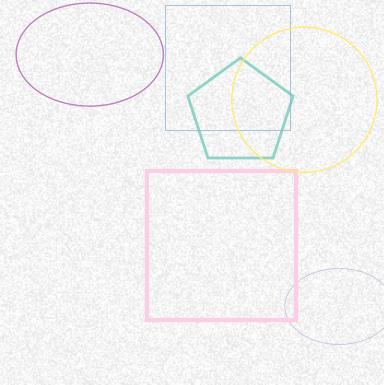[{"shape": "pentagon", "thickness": 2, "radius": 0.72, "center": [0.625, 0.706]}, {"shape": "oval", "thickness": 0.5, "radius": 0.71, "center": [0.881, 0.204]}, {"shape": "square", "thickness": 0.5, "radius": 0.82, "center": [0.591, 0.824]}, {"shape": "square", "thickness": 3, "radius": 0.97, "center": [0.575, 0.363]}, {"shape": "oval", "thickness": 1, "radius": 0.96, "center": [0.233, 0.858]}, {"shape": "circle", "thickness": 1, "radius": 0.94, "center": [0.791, 0.741]}]